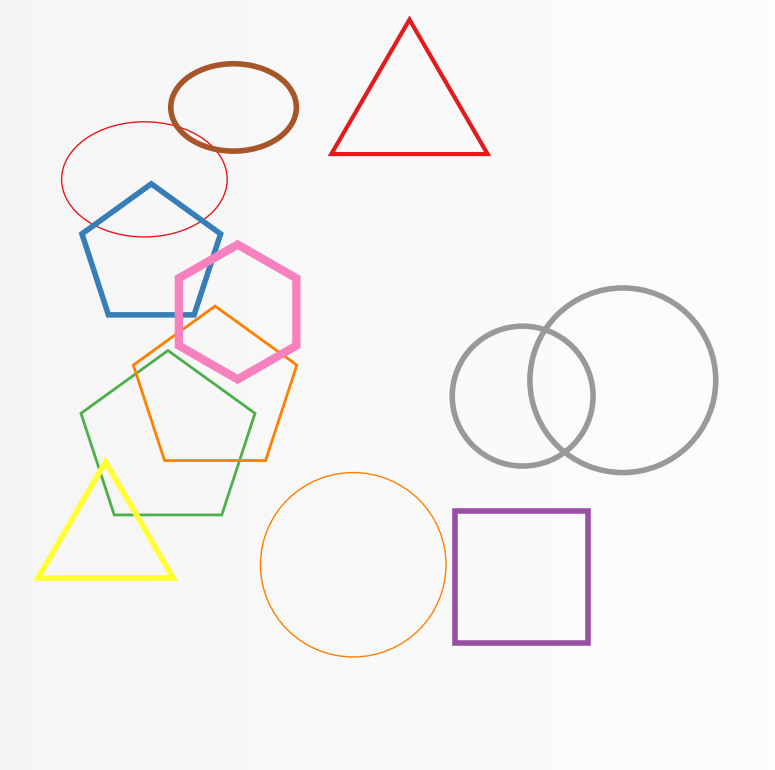[{"shape": "triangle", "thickness": 1.5, "radius": 0.58, "center": [0.528, 0.858]}, {"shape": "oval", "thickness": 0.5, "radius": 0.53, "center": [0.186, 0.767]}, {"shape": "pentagon", "thickness": 2, "radius": 0.47, "center": [0.195, 0.667]}, {"shape": "pentagon", "thickness": 1, "radius": 0.59, "center": [0.217, 0.427]}, {"shape": "square", "thickness": 2, "radius": 0.43, "center": [0.673, 0.25]}, {"shape": "pentagon", "thickness": 1, "radius": 0.55, "center": [0.278, 0.492]}, {"shape": "circle", "thickness": 0.5, "radius": 0.6, "center": [0.456, 0.267]}, {"shape": "triangle", "thickness": 2, "radius": 0.5, "center": [0.136, 0.3]}, {"shape": "oval", "thickness": 2, "radius": 0.41, "center": [0.301, 0.86]}, {"shape": "hexagon", "thickness": 3, "radius": 0.44, "center": [0.307, 0.595]}, {"shape": "circle", "thickness": 2, "radius": 0.6, "center": [0.804, 0.506]}, {"shape": "circle", "thickness": 2, "radius": 0.45, "center": [0.674, 0.486]}]